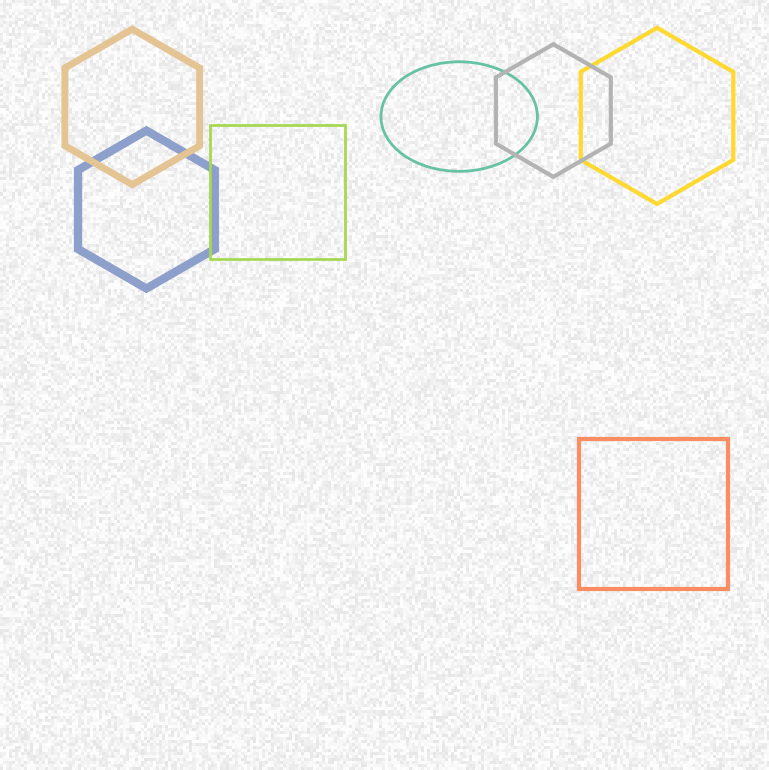[{"shape": "oval", "thickness": 1, "radius": 0.51, "center": [0.596, 0.849]}, {"shape": "square", "thickness": 1.5, "radius": 0.49, "center": [0.849, 0.332]}, {"shape": "hexagon", "thickness": 3, "radius": 0.51, "center": [0.19, 0.728]}, {"shape": "square", "thickness": 1, "radius": 0.44, "center": [0.36, 0.751]}, {"shape": "hexagon", "thickness": 1.5, "radius": 0.57, "center": [0.853, 0.85]}, {"shape": "hexagon", "thickness": 2.5, "radius": 0.51, "center": [0.172, 0.861]}, {"shape": "hexagon", "thickness": 1.5, "radius": 0.43, "center": [0.719, 0.856]}]